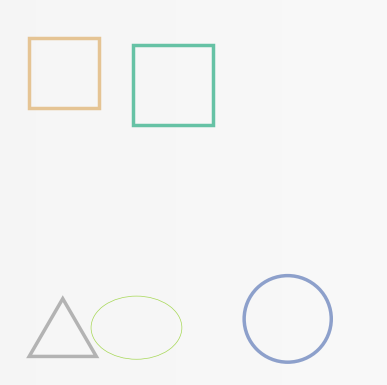[{"shape": "square", "thickness": 2.5, "radius": 0.52, "center": [0.445, 0.779]}, {"shape": "circle", "thickness": 2.5, "radius": 0.56, "center": [0.742, 0.172]}, {"shape": "oval", "thickness": 0.5, "radius": 0.59, "center": [0.352, 0.149]}, {"shape": "square", "thickness": 2.5, "radius": 0.45, "center": [0.166, 0.81]}, {"shape": "triangle", "thickness": 2.5, "radius": 0.5, "center": [0.162, 0.124]}]